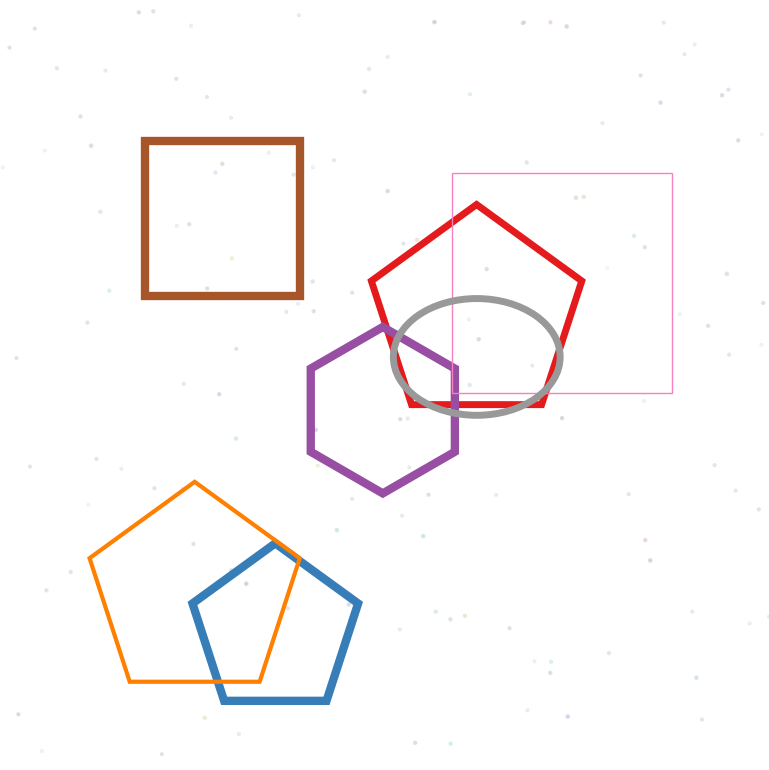[{"shape": "pentagon", "thickness": 2.5, "radius": 0.72, "center": [0.619, 0.591]}, {"shape": "pentagon", "thickness": 3, "radius": 0.57, "center": [0.358, 0.181]}, {"shape": "hexagon", "thickness": 3, "radius": 0.54, "center": [0.497, 0.467]}, {"shape": "pentagon", "thickness": 1.5, "radius": 0.72, "center": [0.253, 0.231]}, {"shape": "square", "thickness": 3, "radius": 0.5, "center": [0.289, 0.716]}, {"shape": "square", "thickness": 0.5, "radius": 0.71, "center": [0.73, 0.633]}, {"shape": "oval", "thickness": 2.5, "radius": 0.54, "center": [0.619, 0.536]}]